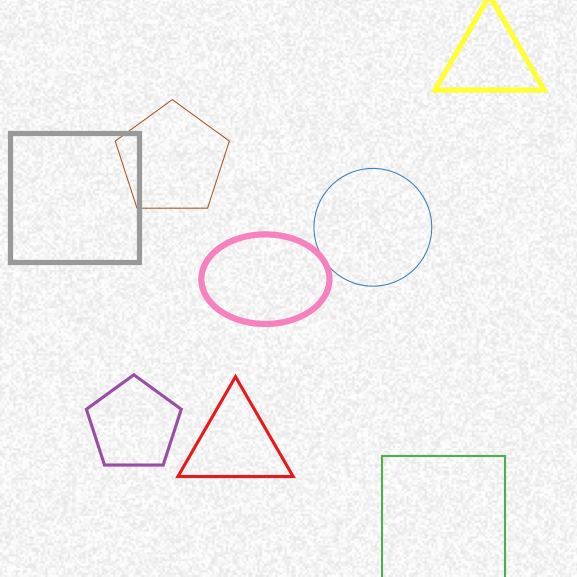[{"shape": "triangle", "thickness": 1.5, "radius": 0.58, "center": [0.408, 0.232]}, {"shape": "circle", "thickness": 0.5, "radius": 0.51, "center": [0.646, 0.606]}, {"shape": "square", "thickness": 1, "radius": 0.53, "center": [0.768, 0.103]}, {"shape": "pentagon", "thickness": 1.5, "radius": 0.43, "center": [0.232, 0.264]}, {"shape": "triangle", "thickness": 2.5, "radius": 0.55, "center": [0.848, 0.898]}, {"shape": "pentagon", "thickness": 0.5, "radius": 0.52, "center": [0.298, 0.723]}, {"shape": "oval", "thickness": 3, "radius": 0.55, "center": [0.46, 0.516]}, {"shape": "square", "thickness": 2.5, "radius": 0.56, "center": [0.129, 0.657]}]